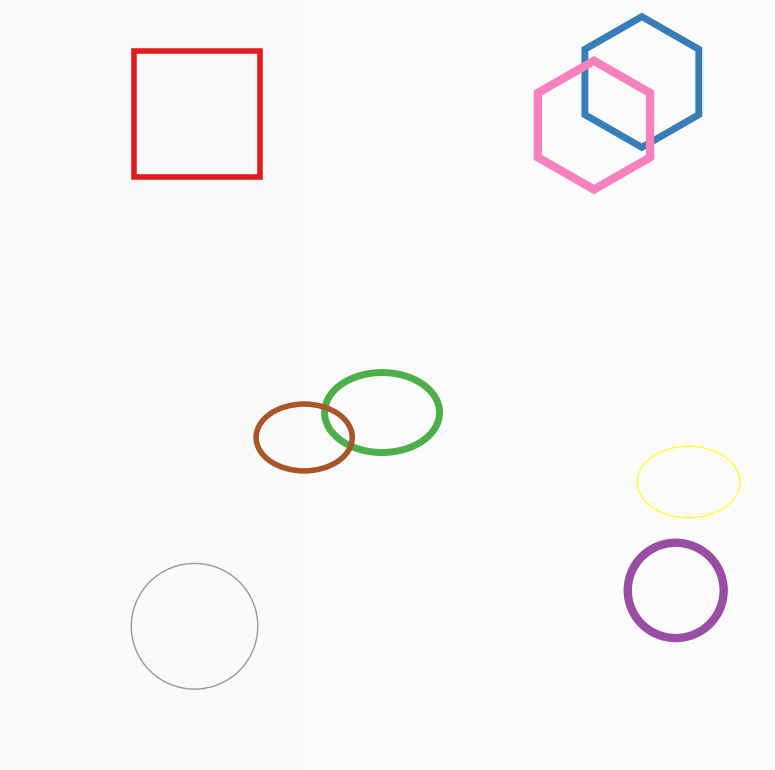[{"shape": "square", "thickness": 2, "radius": 0.41, "center": [0.254, 0.852]}, {"shape": "hexagon", "thickness": 2.5, "radius": 0.42, "center": [0.828, 0.894]}, {"shape": "oval", "thickness": 2.5, "radius": 0.37, "center": [0.493, 0.464]}, {"shape": "circle", "thickness": 3, "radius": 0.31, "center": [0.872, 0.233]}, {"shape": "oval", "thickness": 0.5, "radius": 0.33, "center": [0.889, 0.374]}, {"shape": "oval", "thickness": 2, "radius": 0.31, "center": [0.393, 0.432]}, {"shape": "hexagon", "thickness": 3, "radius": 0.42, "center": [0.766, 0.837]}, {"shape": "circle", "thickness": 0.5, "radius": 0.41, "center": [0.251, 0.187]}]